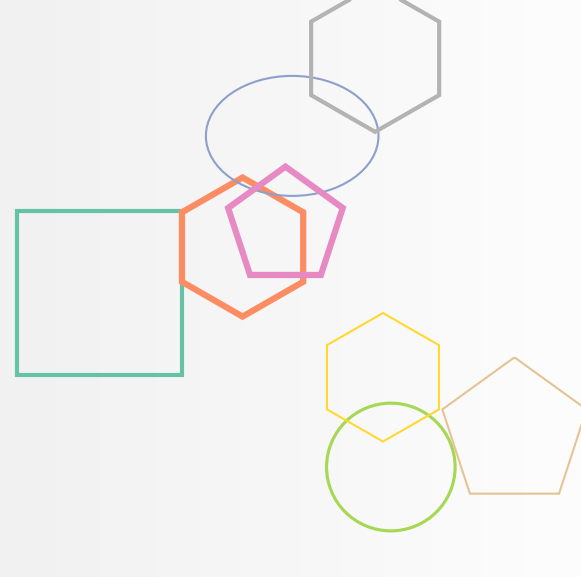[{"shape": "square", "thickness": 2, "radius": 0.71, "center": [0.171, 0.492]}, {"shape": "hexagon", "thickness": 3, "radius": 0.6, "center": [0.417, 0.571]}, {"shape": "oval", "thickness": 1, "radius": 0.74, "center": [0.503, 0.764]}, {"shape": "pentagon", "thickness": 3, "radius": 0.52, "center": [0.491, 0.607]}, {"shape": "circle", "thickness": 1.5, "radius": 0.55, "center": [0.672, 0.19]}, {"shape": "hexagon", "thickness": 1, "radius": 0.56, "center": [0.659, 0.346]}, {"shape": "pentagon", "thickness": 1, "radius": 0.65, "center": [0.885, 0.25]}, {"shape": "hexagon", "thickness": 2, "radius": 0.64, "center": [0.645, 0.898]}]